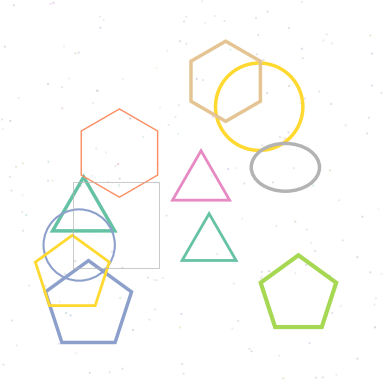[{"shape": "triangle", "thickness": 2.5, "radius": 0.47, "center": [0.217, 0.447]}, {"shape": "triangle", "thickness": 2, "radius": 0.41, "center": [0.543, 0.364]}, {"shape": "hexagon", "thickness": 1, "radius": 0.57, "center": [0.31, 0.602]}, {"shape": "pentagon", "thickness": 2.5, "radius": 0.59, "center": [0.23, 0.206]}, {"shape": "circle", "thickness": 1.5, "radius": 0.46, "center": [0.206, 0.364]}, {"shape": "triangle", "thickness": 2, "radius": 0.43, "center": [0.522, 0.523]}, {"shape": "pentagon", "thickness": 3, "radius": 0.52, "center": [0.775, 0.234]}, {"shape": "circle", "thickness": 2.5, "radius": 0.57, "center": [0.673, 0.723]}, {"shape": "pentagon", "thickness": 2, "radius": 0.51, "center": [0.188, 0.288]}, {"shape": "hexagon", "thickness": 2.5, "radius": 0.52, "center": [0.586, 0.789]}, {"shape": "oval", "thickness": 2.5, "radius": 0.44, "center": [0.741, 0.565]}, {"shape": "square", "thickness": 0.5, "radius": 0.56, "center": [0.301, 0.415]}]